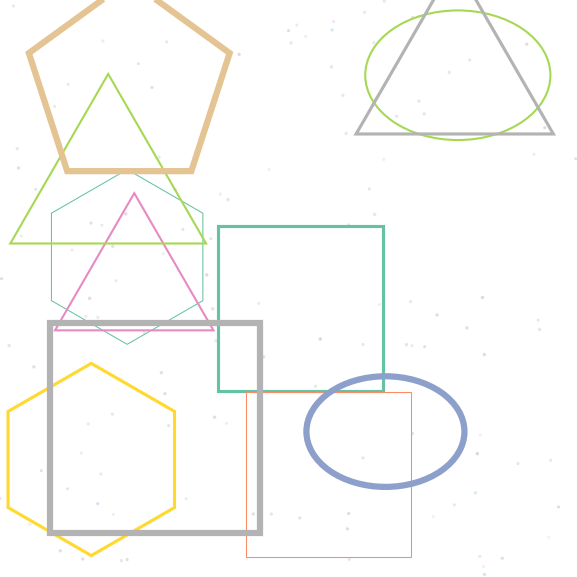[{"shape": "square", "thickness": 1.5, "radius": 0.71, "center": [0.52, 0.465]}, {"shape": "hexagon", "thickness": 0.5, "radius": 0.76, "center": [0.22, 0.554]}, {"shape": "square", "thickness": 0.5, "radius": 0.71, "center": [0.569, 0.178]}, {"shape": "oval", "thickness": 3, "radius": 0.68, "center": [0.667, 0.252]}, {"shape": "triangle", "thickness": 1, "radius": 0.79, "center": [0.232, 0.506]}, {"shape": "triangle", "thickness": 1, "radius": 0.98, "center": [0.187, 0.675]}, {"shape": "oval", "thickness": 1, "radius": 0.8, "center": [0.793, 0.869]}, {"shape": "hexagon", "thickness": 1.5, "radius": 0.83, "center": [0.158, 0.203]}, {"shape": "pentagon", "thickness": 3, "radius": 0.91, "center": [0.224, 0.851]}, {"shape": "square", "thickness": 3, "radius": 0.91, "center": [0.268, 0.257]}, {"shape": "triangle", "thickness": 1.5, "radius": 0.99, "center": [0.787, 0.866]}]